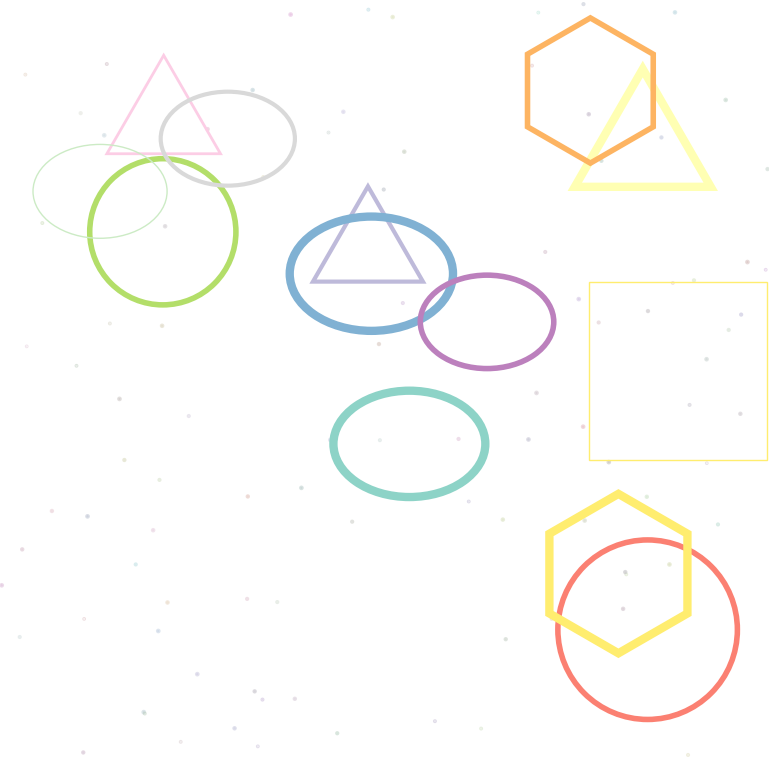[{"shape": "oval", "thickness": 3, "radius": 0.49, "center": [0.532, 0.424]}, {"shape": "triangle", "thickness": 3, "radius": 0.51, "center": [0.835, 0.808]}, {"shape": "triangle", "thickness": 1.5, "radius": 0.41, "center": [0.478, 0.675]}, {"shape": "circle", "thickness": 2, "radius": 0.58, "center": [0.841, 0.182]}, {"shape": "oval", "thickness": 3, "radius": 0.53, "center": [0.482, 0.645]}, {"shape": "hexagon", "thickness": 2, "radius": 0.47, "center": [0.767, 0.882]}, {"shape": "circle", "thickness": 2, "radius": 0.47, "center": [0.211, 0.699]}, {"shape": "triangle", "thickness": 1, "radius": 0.43, "center": [0.213, 0.843]}, {"shape": "oval", "thickness": 1.5, "radius": 0.44, "center": [0.296, 0.82]}, {"shape": "oval", "thickness": 2, "radius": 0.43, "center": [0.633, 0.582]}, {"shape": "oval", "thickness": 0.5, "radius": 0.44, "center": [0.13, 0.751]}, {"shape": "hexagon", "thickness": 3, "radius": 0.52, "center": [0.803, 0.255]}, {"shape": "square", "thickness": 0.5, "radius": 0.58, "center": [0.88, 0.519]}]